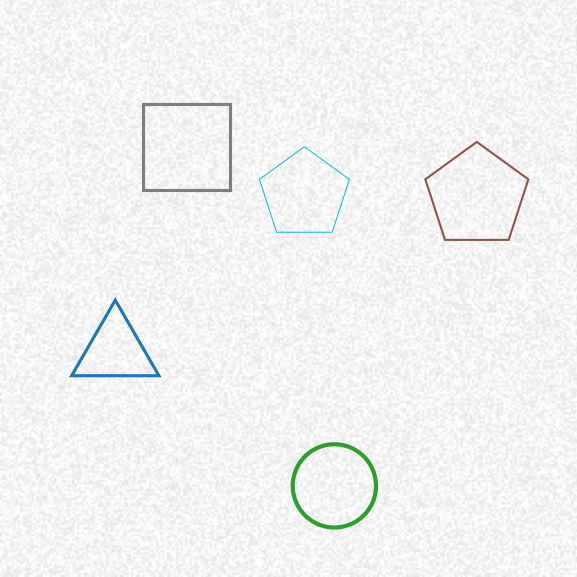[{"shape": "triangle", "thickness": 1.5, "radius": 0.44, "center": [0.2, 0.392]}, {"shape": "circle", "thickness": 2, "radius": 0.36, "center": [0.579, 0.158]}, {"shape": "pentagon", "thickness": 1, "radius": 0.47, "center": [0.826, 0.66]}, {"shape": "square", "thickness": 1.5, "radius": 0.37, "center": [0.323, 0.745]}, {"shape": "pentagon", "thickness": 0.5, "radius": 0.41, "center": [0.527, 0.663]}]